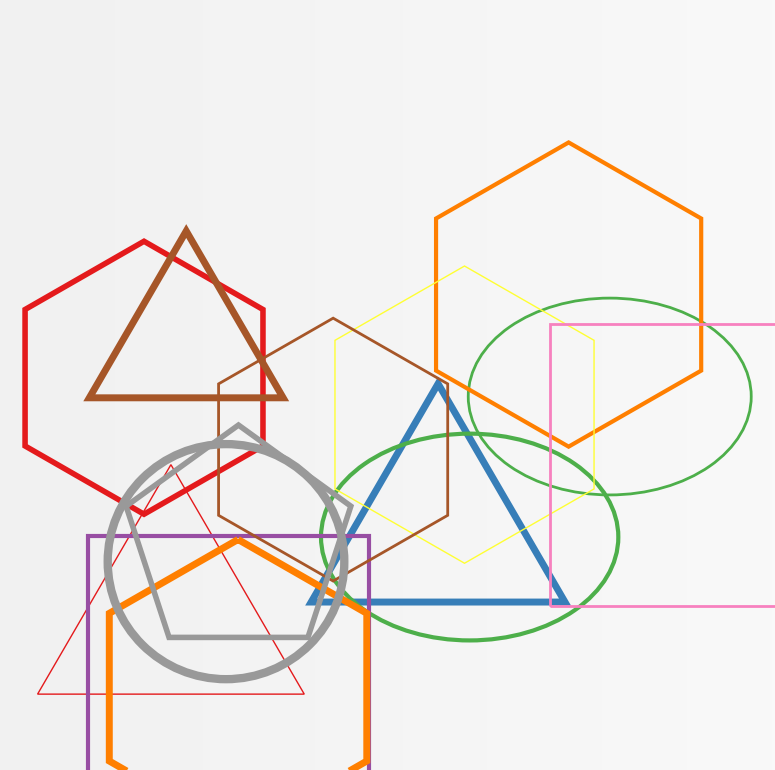[{"shape": "hexagon", "thickness": 2, "radius": 0.89, "center": [0.186, 0.509]}, {"shape": "triangle", "thickness": 0.5, "radius": 0.99, "center": [0.221, 0.198]}, {"shape": "triangle", "thickness": 2.5, "radius": 0.95, "center": [0.565, 0.313]}, {"shape": "oval", "thickness": 1.5, "radius": 0.96, "center": [0.606, 0.303]}, {"shape": "oval", "thickness": 1, "radius": 0.91, "center": [0.787, 0.485]}, {"shape": "square", "thickness": 1.5, "radius": 0.91, "center": [0.294, 0.123]}, {"shape": "hexagon", "thickness": 2.5, "radius": 0.96, "center": [0.307, 0.108]}, {"shape": "hexagon", "thickness": 1.5, "radius": 0.99, "center": [0.734, 0.617]}, {"shape": "hexagon", "thickness": 0.5, "radius": 0.97, "center": [0.599, 0.462]}, {"shape": "hexagon", "thickness": 1, "radius": 0.85, "center": [0.43, 0.416]}, {"shape": "triangle", "thickness": 2.5, "radius": 0.72, "center": [0.24, 0.556]}, {"shape": "square", "thickness": 1, "radius": 0.91, "center": [0.893, 0.396]}, {"shape": "pentagon", "thickness": 2, "radius": 0.76, "center": [0.308, 0.296]}, {"shape": "circle", "thickness": 3, "radius": 0.76, "center": [0.292, 0.271]}]